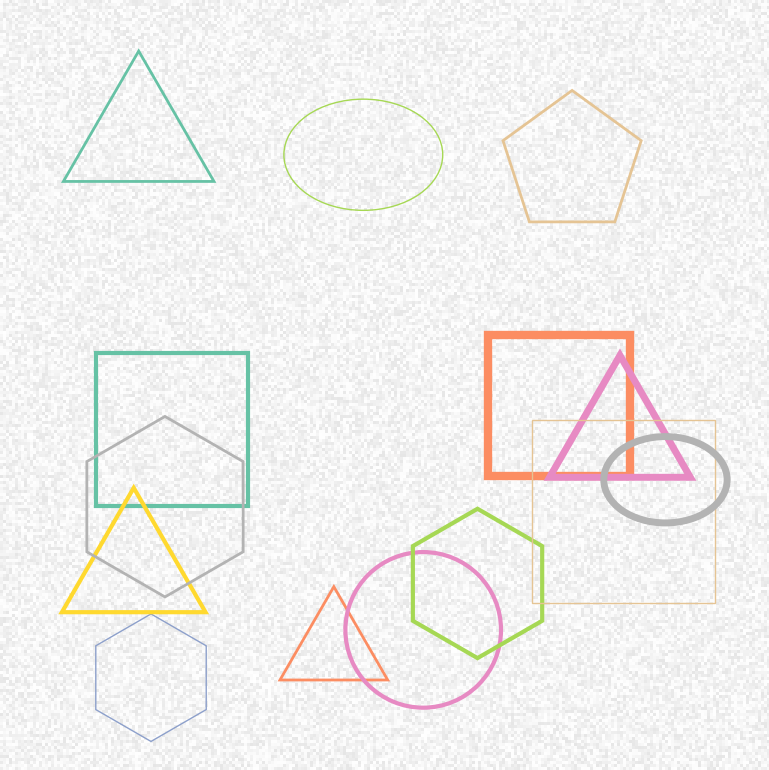[{"shape": "triangle", "thickness": 1, "radius": 0.56, "center": [0.18, 0.821]}, {"shape": "square", "thickness": 1.5, "radius": 0.49, "center": [0.223, 0.442]}, {"shape": "square", "thickness": 3, "radius": 0.46, "center": [0.726, 0.473]}, {"shape": "triangle", "thickness": 1, "radius": 0.4, "center": [0.434, 0.157]}, {"shape": "hexagon", "thickness": 0.5, "radius": 0.41, "center": [0.196, 0.12]}, {"shape": "triangle", "thickness": 2.5, "radius": 0.53, "center": [0.805, 0.433]}, {"shape": "circle", "thickness": 1.5, "radius": 0.51, "center": [0.55, 0.182]}, {"shape": "hexagon", "thickness": 1.5, "radius": 0.48, "center": [0.62, 0.242]}, {"shape": "oval", "thickness": 0.5, "radius": 0.52, "center": [0.472, 0.799]}, {"shape": "triangle", "thickness": 1.5, "radius": 0.54, "center": [0.174, 0.259]}, {"shape": "pentagon", "thickness": 1, "radius": 0.47, "center": [0.743, 0.788]}, {"shape": "square", "thickness": 0.5, "radius": 0.59, "center": [0.809, 0.335]}, {"shape": "oval", "thickness": 2.5, "radius": 0.4, "center": [0.864, 0.377]}, {"shape": "hexagon", "thickness": 1, "radius": 0.59, "center": [0.214, 0.342]}]